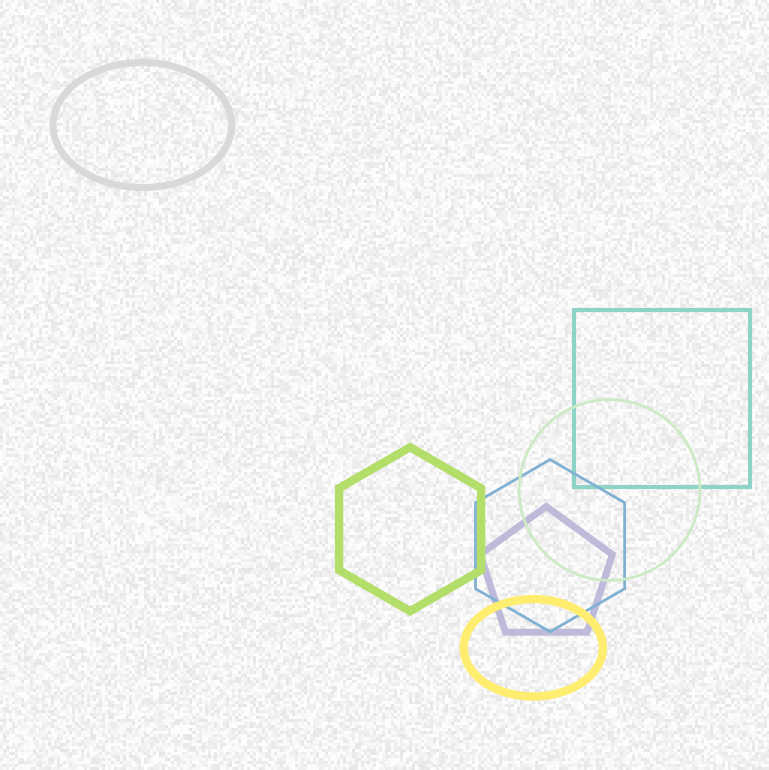[{"shape": "square", "thickness": 1.5, "radius": 0.57, "center": [0.86, 0.483]}, {"shape": "pentagon", "thickness": 2.5, "radius": 0.45, "center": [0.709, 0.252]}, {"shape": "hexagon", "thickness": 1, "radius": 0.56, "center": [0.714, 0.291]}, {"shape": "hexagon", "thickness": 3, "radius": 0.53, "center": [0.533, 0.313]}, {"shape": "oval", "thickness": 2.5, "radius": 0.58, "center": [0.185, 0.838]}, {"shape": "circle", "thickness": 1, "radius": 0.59, "center": [0.792, 0.364]}, {"shape": "oval", "thickness": 3, "radius": 0.45, "center": [0.693, 0.159]}]